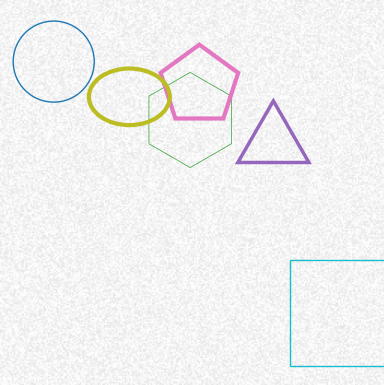[{"shape": "circle", "thickness": 1, "radius": 0.53, "center": [0.14, 0.84]}, {"shape": "hexagon", "thickness": 0.5, "radius": 0.62, "center": [0.494, 0.688]}, {"shape": "triangle", "thickness": 2.5, "radius": 0.53, "center": [0.71, 0.631]}, {"shape": "pentagon", "thickness": 3, "radius": 0.53, "center": [0.518, 0.778]}, {"shape": "oval", "thickness": 3, "radius": 0.52, "center": [0.336, 0.749]}, {"shape": "square", "thickness": 1, "radius": 0.69, "center": [0.891, 0.187]}]